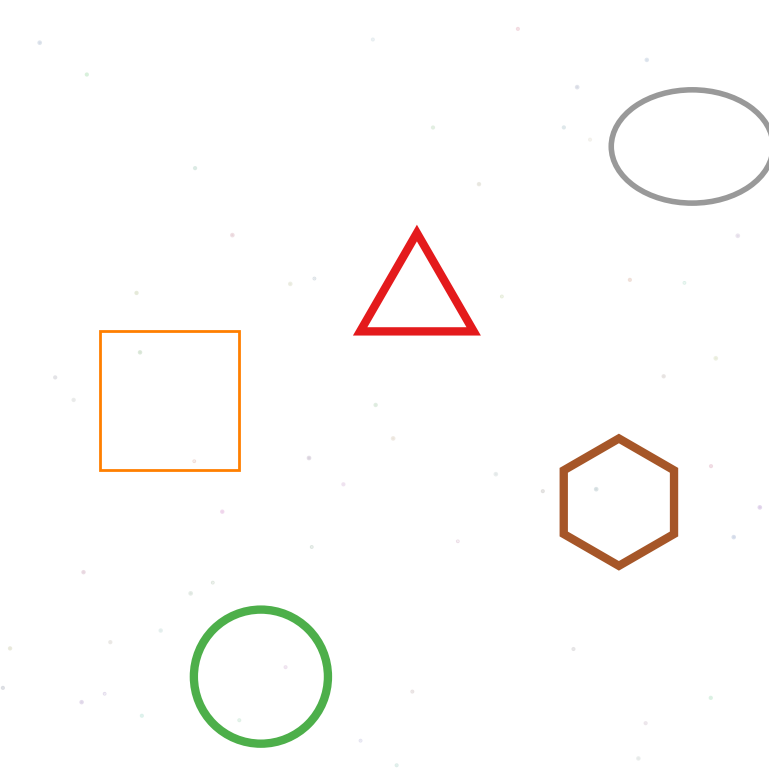[{"shape": "triangle", "thickness": 3, "radius": 0.43, "center": [0.541, 0.612]}, {"shape": "circle", "thickness": 3, "radius": 0.44, "center": [0.339, 0.121]}, {"shape": "square", "thickness": 1, "radius": 0.45, "center": [0.221, 0.48]}, {"shape": "hexagon", "thickness": 3, "radius": 0.41, "center": [0.804, 0.348]}, {"shape": "oval", "thickness": 2, "radius": 0.53, "center": [0.899, 0.81]}]